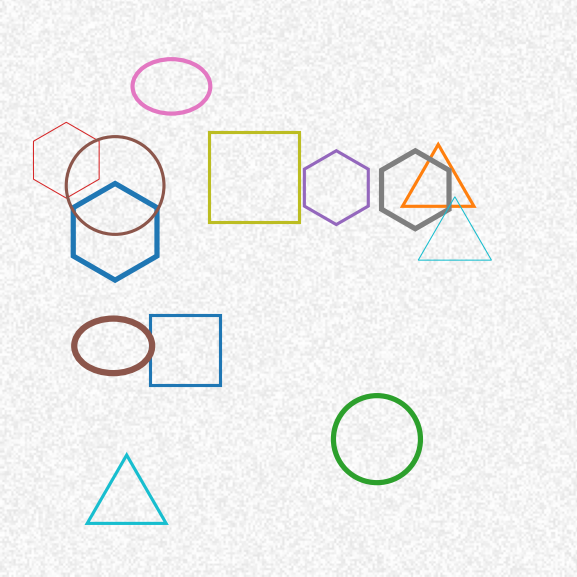[{"shape": "square", "thickness": 1.5, "radius": 0.3, "center": [0.32, 0.393]}, {"shape": "hexagon", "thickness": 2.5, "radius": 0.42, "center": [0.199, 0.598]}, {"shape": "triangle", "thickness": 1.5, "radius": 0.36, "center": [0.759, 0.678]}, {"shape": "circle", "thickness": 2.5, "radius": 0.38, "center": [0.653, 0.239]}, {"shape": "hexagon", "thickness": 0.5, "radius": 0.33, "center": [0.115, 0.722]}, {"shape": "hexagon", "thickness": 1.5, "radius": 0.32, "center": [0.582, 0.674]}, {"shape": "oval", "thickness": 3, "radius": 0.34, "center": [0.196, 0.4]}, {"shape": "circle", "thickness": 1.5, "radius": 0.42, "center": [0.199, 0.678]}, {"shape": "oval", "thickness": 2, "radius": 0.34, "center": [0.297, 0.85]}, {"shape": "hexagon", "thickness": 2.5, "radius": 0.34, "center": [0.719, 0.671]}, {"shape": "square", "thickness": 1.5, "radius": 0.39, "center": [0.439, 0.692]}, {"shape": "triangle", "thickness": 0.5, "radius": 0.37, "center": [0.788, 0.585]}, {"shape": "triangle", "thickness": 1.5, "radius": 0.39, "center": [0.219, 0.132]}]